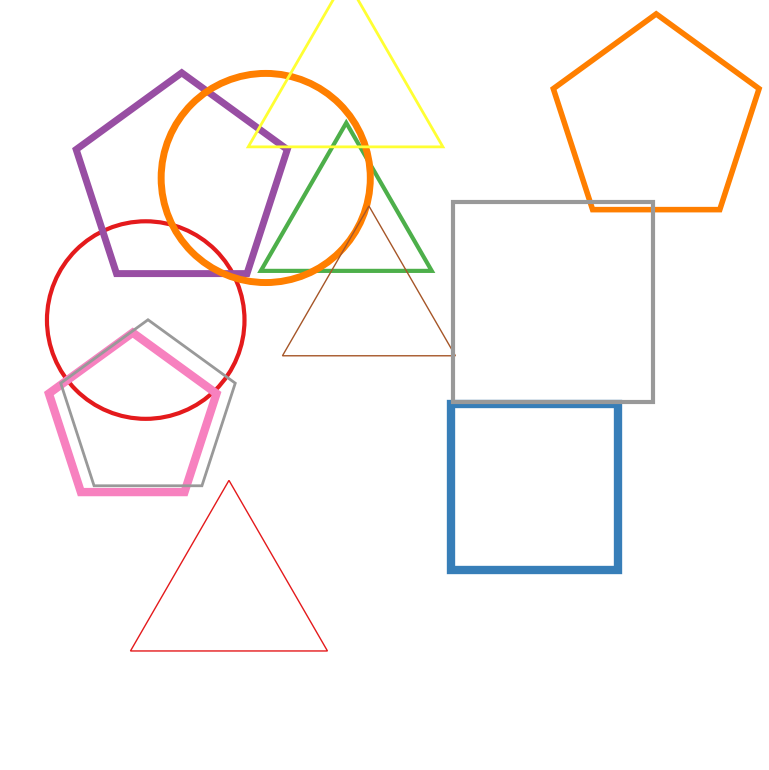[{"shape": "triangle", "thickness": 0.5, "radius": 0.74, "center": [0.297, 0.228]}, {"shape": "circle", "thickness": 1.5, "radius": 0.64, "center": [0.189, 0.584]}, {"shape": "square", "thickness": 3, "radius": 0.54, "center": [0.694, 0.368]}, {"shape": "triangle", "thickness": 1.5, "radius": 0.64, "center": [0.45, 0.712]}, {"shape": "pentagon", "thickness": 2.5, "radius": 0.72, "center": [0.236, 0.761]}, {"shape": "pentagon", "thickness": 2, "radius": 0.7, "center": [0.852, 0.841]}, {"shape": "circle", "thickness": 2.5, "radius": 0.68, "center": [0.345, 0.769]}, {"shape": "triangle", "thickness": 1, "radius": 0.73, "center": [0.449, 0.882]}, {"shape": "triangle", "thickness": 0.5, "radius": 0.65, "center": [0.479, 0.603]}, {"shape": "pentagon", "thickness": 3, "radius": 0.57, "center": [0.172, 0.454]}, {"shape": "pentagon", "thickness": 1, "radius": 0.6, "center": [0.192, 0.466]}, {"shape": "square", "thickness": 1.5, "radius": 0.65, "center": [0.718, 0.608]}]